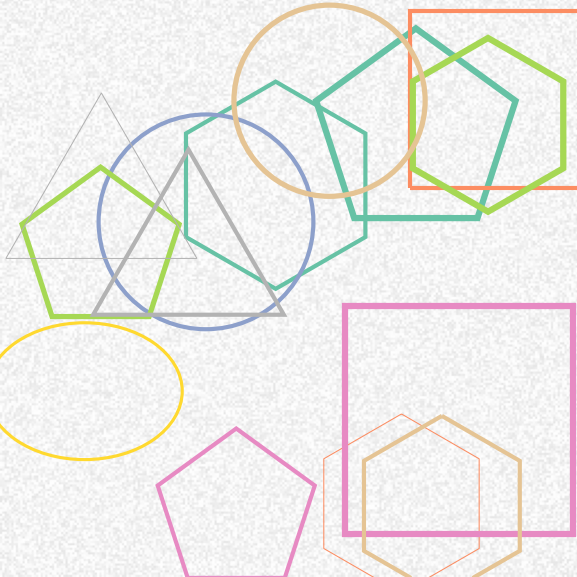[{"shape": "hexagon", "thickness": 2, "radius": 0.9, "center": [0.477, 0.678]}, {"shape": "pentagon", "thickness": 3, "radius": 0.91, "center": [0.72, 0.768]}, {"shape": "hexagon", "thickness": 0.5, "radius": 0.78, "center": [0.695, 0.127]}, {"shape": "square", "thickness": 2, "radius": 0.76, "center": [0.862, 0.827]}, {"shape": "circle", "thickness": 2, "radius": 0.93, "center": [0.357, 0.615]}, {"shape": "square", "thickness": 3, "radius": 0.99, "center": [0.795, 0.272]}, {"shape": "pentagon", "thickness": 2, "radius": 0.71, "center": [0.409, 0.114]}, {"shape": "pentagon", "thickness": 2.5, "radius": 0.71, "center": [0.174, 0.567]}, {"shape": "hexagon", "thickness": 3, "radius": 0.75, "center": [0.845, 0.783]}, {"shape": "oval", "thickness": 1.5, "radius": 0.85, "center": [0.146, 0.322]}, {"shape": "hexagon", "thickness": 2, "radius": 0.78, "center": [0.765, 0.123]}, {"shape": "circle", "thickness": 2.5, "radius": 0.83, "center": [0.571, 0.825]}, {"shape": "triangle", "thickness": 0.5, "radius": 0.96, "center": [0.176, 0.647]}, {"shape": "triangle", "thickness": 2, "radius": 0.95, "center": [0.326, 0.549]}]